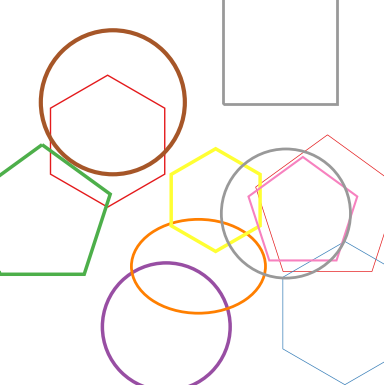[{"shape": "hexagon", "thickness": 1, "radius": 0.86, "center": [0.28, 0.633]}, {"shape": "pentagon", "thickness": 0.5, "radius": 0.98, "center": [0.851, 0.454]}, {"shape": "hexagon", "thickness": 0.5, "radius": 0.93, "center": [0.896, 0.187]}, {"shape": "pentagon", "thickness": 2.5, "radius": 0.93, "center": [0.109, 0.438]}, {"shape": "circle", "thickness": 2.5, "radius": 0.83, "center": [0.432, 0.151]}, {"shape": "oval", "thickness": 2, "radius": 0.87, "center": [0.515, 0.308]}, {"shape": "hexagon", "thickness": 2.5, "radius": 0.67, "center": [0.56, 0.48]}, {"shape": "circle", "thickness": 3, "radius": 0.94, "center": [0.293, 0.734]}, {"shape": "pentagon", "thickness": 1.5, "radius": 0.74, "center": [0.787, 0.444]}, {"shape": "square", "thickness": 2, "radius": 0.74, "center": [0.727, 0.876]}, {"shape": "circle", "thickness": 2, "radius": 0.84, "center": [0.743, 0.445]}]